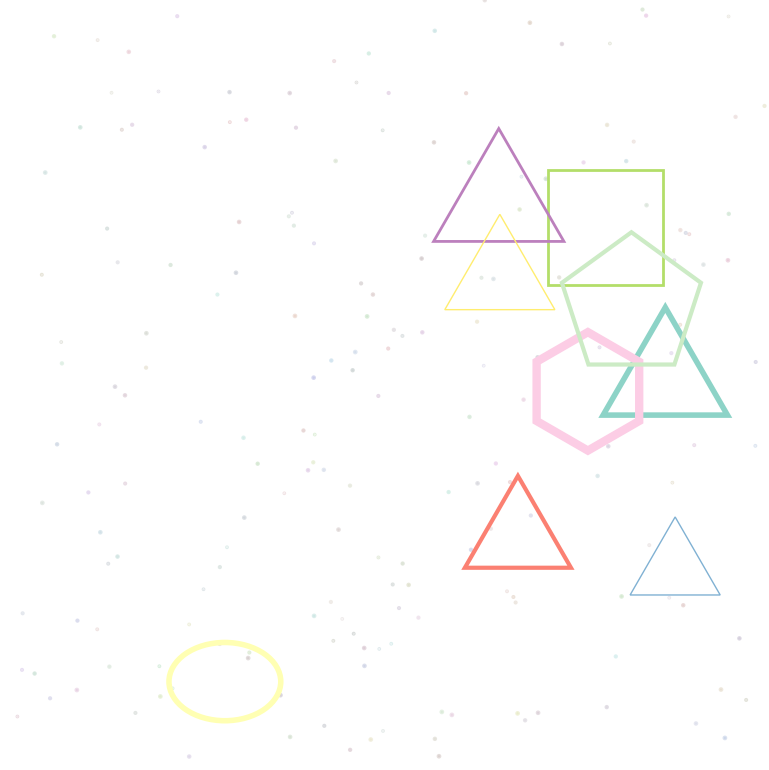[{"shape": "triangle", "thickness": 2, "radius": 0.47, "center": [0.864, 0.508]}, {"shape": "oval", "thickness": 2, "radius": 0.36, "center": [0.292, 0.115]}, {"shape": "triangle", "thickness": 1.5, "radius": 0.4, "center": [0.673, 0.302]}, {"shape": "triangle", "thickness": 0.5, "radius": 0.34, "center": [0.877, 0.261]}, {"shape": "square", "thickness": 1, "radius": 0.37, "center": [0.786, 0.704]}, {"shape": "hexagon", "thickness": 3, "radius": 0.38, "center": [0.764, 0.492]}, {"shape": "triangle", "thickness": 1, "radius": 0.49, "center": [0.648, 0.735]}, {"shape": "pentagon", "thickness": 1.5, "radius": 0.47, "center": [0.82, 0.603]}, {"shape": "triangle", "thickness": 0.5, "radius": 0.41, "center": [0.649, 0.639]}]